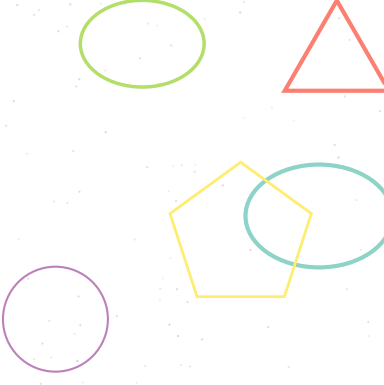[{"shape": "oval", "thickness": 3, "radius": 0.95, "center": [0.828, 0.439]}, {"shape": "triangle", "thickness": 3, "radius": 0.78, "center": [0.875, 0.842]}, {"shape": "oval", "thickness": 2.5, "radius": 0.8, "center": [0.369, 0.886]}, {"shape": "circle", "thickness": 1.5, "radius": 0.68, "center": [0.144, 0.171]}, {"shape": "pentagon", "thickness": 2, "radius": 0.97, "center": [0.625, 0.386]}]